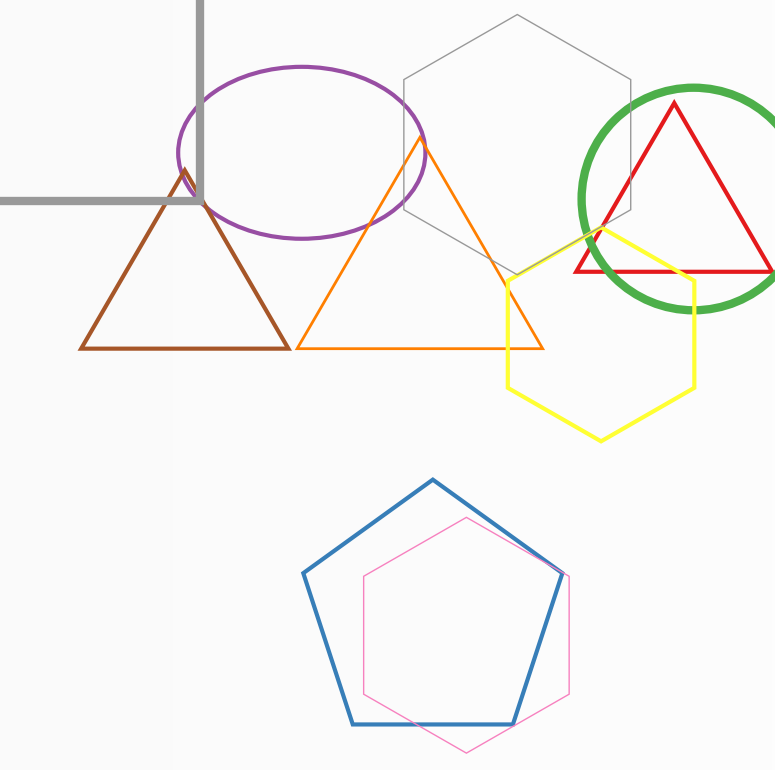[{"shape": "triangle", "thickness": 1.5, "radius": 0.73, "center": [0.87, 0.72]}, {"shape": "pentagon", "thickness": 1.5, "radius": 0.88, "center": [0.558, 0.201]}, {"shape": "circle", "thickness": 3, "radius": 0.72, "center": [0.895, 0.742]}, {"shape": "oval", "thickness": 1.5, "radius": 0.8, "center": [0.389, 0.802]}, {"shape": "triangle", "thickness": 1, "radius": 0.91, "center": [0.542, 0.639]}, {"shape": "hexagon", "thickness": 1.5, "radius": 0.69, "center": [0.776, 0.566]}, {"shape": "triangle", "thickness": 1.5, "radius": 0.77, "center": [0.238, 0.624]}, {"shape": "hexagon", "thickness": 0.5, "radius": 0.77, "center": [0.602, 0.175]}, {"shape": "square", "thickness": 3, "radius": 0.73, "center": [0.112, 0.885]}, {"shape": "hexagon", "thickness": 0.5, "radius": 0.85, "center": [0.667, 0.812]}]